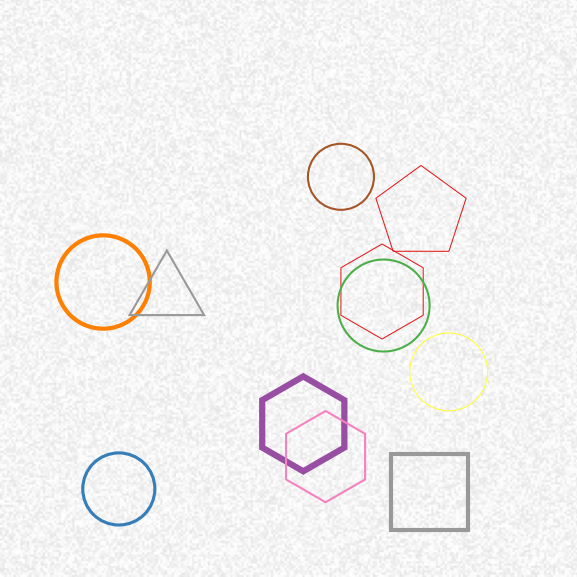[{"shape": "hexagon", "thickness": 0.5, "radius": 0.41, "center": [0.662, 0.494]}, {"shape": "pentagon", "thickness": 0.5, "radius": 0.41, "center": [0.729, 0.63]}, {"shape": "circle", "thickness": 1.5, "radius": 0.31, "center": [0.206, 0.152]}, {"shape": "circle", "thickness": 1, "radius": 0.4, "center": [0.664, 0.47]}, {"shape": "hexagon", "thickness": 3, "radius": 0.41, "center": [0.525, 0.265]}, {"shape": "circle", "thickness": 2, "radius": 0.4, "center": [0.179, 0.511]}, {"shape": "circle", "thickness": 0.5, "radius": 0.34, "center": [0.777, 0.355]}, {"shape": "circle", "thickness": 1, "radius": 0.29, "center": [0.59, 0.693]}, {"shape": "hexagon", "thickness": 1, "radius": 0.4, "center": [0.564, 0.208]}, {"shape": "square", "thickness": 2, "radius": 0.33, "center": [0.744, 0.147]}, {"shape": "triangle", "thickness": 1, "radius": 0.37, "center": [0.289, 0.491]}]